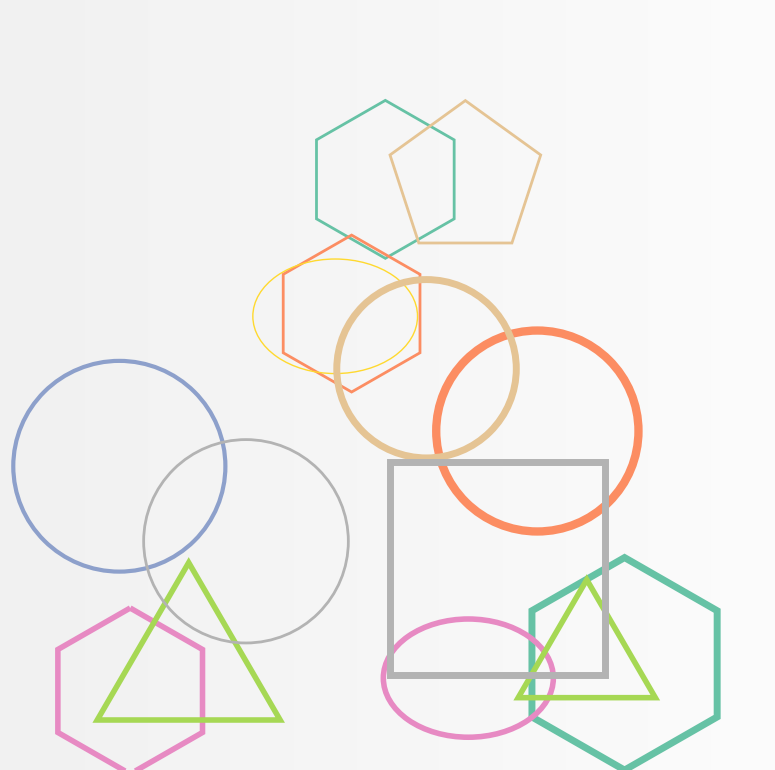[{"shape": "hexagon", "thickness": 1, "radius": 0.51, "center": [0.497, 0.767]}, {"shape": "hexagon", "thickness": 2.5, "radius": 0.69, "center": [0.806, 0.138]}, {"shape": "hexagon", "thickness": 1, "radius": 0.51, "center": [0.454, 0.593]}, {"shape": "circle", "thickness": 3, "radius": 0.65, "center": [0.693, 0.44]}, {"shape": "circle", "thickness": 1.5, "radius": 0.68, "center": [0.154, 0.394]}, {"shape": "hexagon", "thickness": 2, "radius": 0.54, "center": [0.168, 0.103]}, {"shape": "oval", "thickness": 2, "radius": 0.55, "center": [0.604, 0.119]}, {"shape": "triangle", "thickness": 2, "radius": 0.68, "center": [0.243, 0.133]}, {"shape": "triangle", "thickness": 2, "radius": 0.51, "center": [0.757, 0.145]}, {"shape": "oval", "thickness": 0.5, "radius": 0.53, "center": [0.432, 0.589]}, {"shape": "pentagon", "thickness": 1, "radius": 0.51, "center": [0.6, 0.767]}, {"shape": "circle", "thickness": 2.5, "radius": 0.58, "center": [0.55, 0.521]}, {"shape": "circle", "thickness": 1, "radius": 0.66, "center": [0.317, 0.297]}, {"shape": "square", "thickness": 2.5, "radius": 0.69, "center": [0.642, 0.262]}]